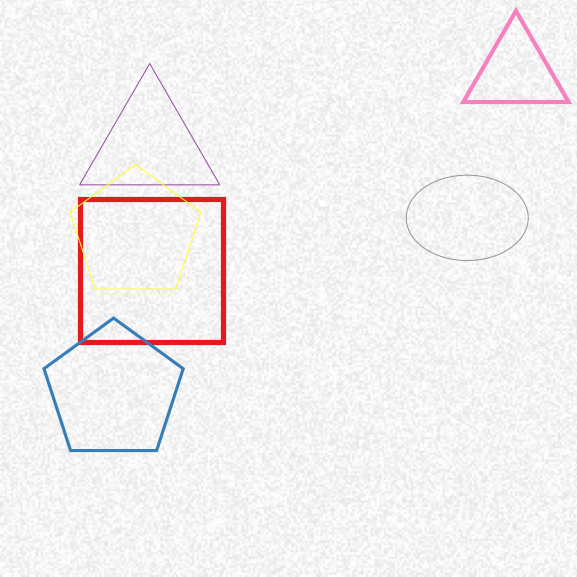[{"shape": "square", "thickness": 2.5, "radius": 0.62, "center": [0.263, 0.531]}, {"shape": "pentagon", "thickness": 1.5, "radius": 0.63, "center": [0.197, 0.322]}, {"shape": "triangle", "thickness": 0.5, "radius": 0.7, "center": [0.259, 0.749]}, {"shape": "pentagon", "thickness": 0.5, "radius": 0.6, "center": [0.235, 0.595]}, {"shape": "triangle", "thickness": 2, "radius": 0.53, "center": [0.893, 0.875]}, {"shape": "oval", "thickness": 0.5, "radius": 0.53, "center": [0.809, 0.622]}]